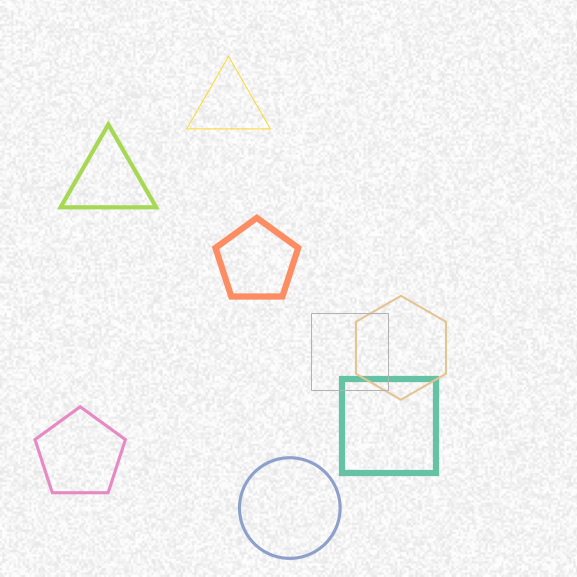[{"shape": "square", "thickness": 3, "radius": 0.41, "center": [0.673, 0.261]}, {"shape": "pentagon", "thickness": 3, "radius": 0.38, "center": [0.445, 0.547]}, {"shape": "circle", "thickness": 1.5, "radius": 0.44, "center": [0.502, 0.119]}, {"shape": "pentagon", "thickness": 1.5, "radius": 0.41, "center": [0.139, 0.213]}, {"shape": "triangle", "thickness": 2, "radius": 0.48, "center": [0.188, 0.688]}, {"shape": "triangle", "thickness": 0.5, "radius": 0.42, "center": [0.396, 0.818]}, {"shape": "hexagon", "thickness": 1, "radius": 0.45, "center": [0.694, 0.397]}, {"shape": "square", "thickness": 0.5, "radius": 0.34, "center": [0.606, 0.39]}]